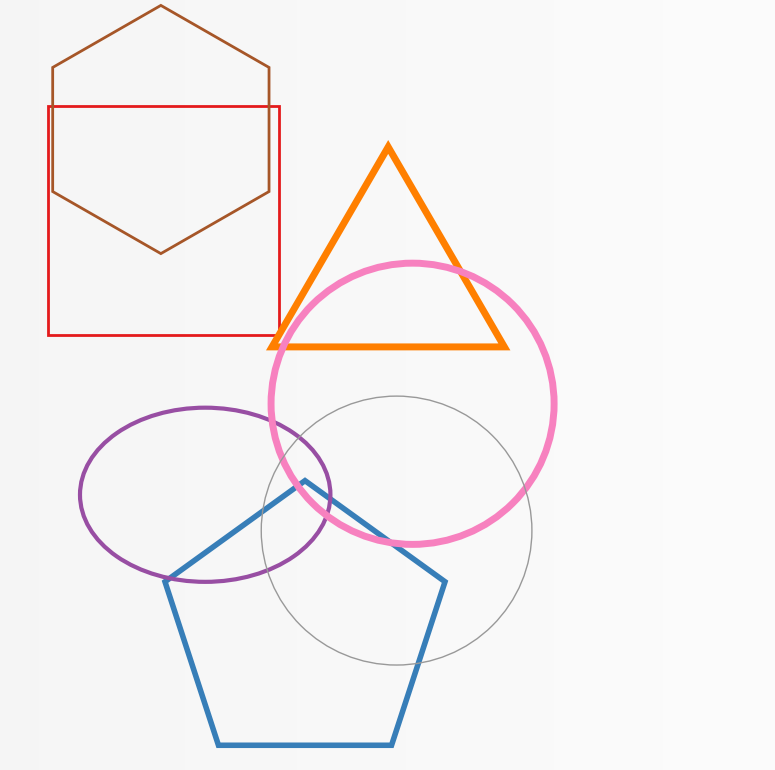[{"shape": "square", "thickness": 1, "radius": 0.74, "center": [0.211, 0.714]}, {"shape": "pentagon", "thickness": 2, "radius": 0.95, "center": [0.394, 0.186]}, {"shape": "oval", "thickness": 1.5, "radius": 0.81, "center": [0.265, 0.357]}, {"shape": "triangle", "thickness": 2.5, "radius": 0.87, "center": [0.501, 0.636]}, {"shape": "hexagon", "thickness": 1, "radius": 0.81, "center": [0.208, 0.832]}, {"shape": "circle", "thickness": 2.5, "radius": 0.91, "center": [0.532, 0.476]}, {"shape": "circle", "thickness": 0.5, "radius": 0.87, "center": [0.512, 0.311]}]